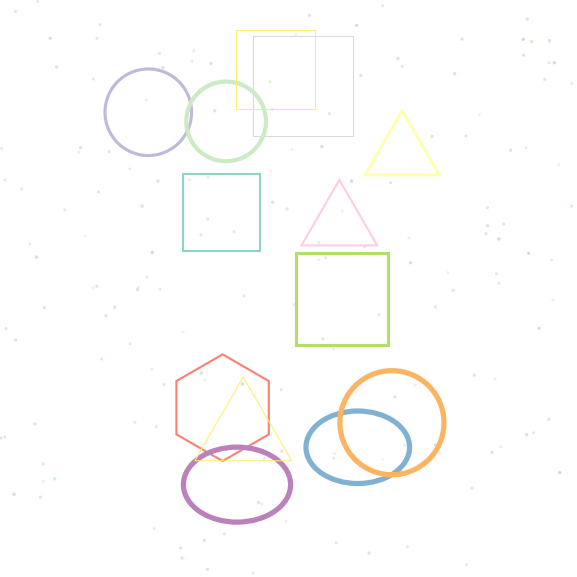[{"shape": "square", "thickness": 1, "radius": 0.34, "center": [0.384, 0.631]}, {"shape": "triangle", "thickness": 1.5, "radius": 0.37, "center": [0.696, 0.733]}, {"shape": "circle", "thickness": 1.5, "radius": 0.37, "center": [0.257, 0.805]}, {"shape": "hexagon", "thickness": 1, "radius": 0.46, "center": [0.385, 0.293]}, {"shape": "oval", "thickness": 2.5, "radius": 0.45, "center": [0.62, 0.225]}, {"shape": "circle", "thickness": 2.5, "radius": 0.45, "center": [0.679, 0.267]}, {"shape": "square", "thickness": 1.5, "radius": 0.4, "center": [0.592, 0.481]}, {"shape": "triangle", "thickness": 1, "radius": 0.38, "center": [0.588, 0.612]}, {"shape": "square", "thickness": 0.5, "radius": 0.43, "center": [0.525, 0.851]}, {"shape": "oval", "thickness": 2.5, "radius": 0.46, "center": [0.41, 0.16]}, {"shape": "circle", "thickness": 2, "radius": 0.34, "center": [0.392, 0.789]}, {"shape": "square", "thickness": 0.5, "radius": 0.34, "center": [0.477, 0.879]}, {"shape": "triangle", "thickness": 0.5, "radius": 0.48, "center": [0.421, 0.25]}]